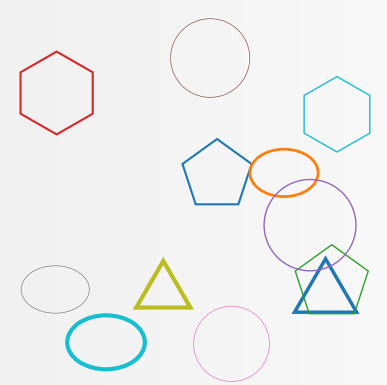[{"shape": "pentagon", "thickness": 1.5, "radius": 0.47, "center": [0.56, 0.545]}, {"shape": "triangle", "thickness": 2.5, "radius": 0.46, "center": [0.84, 0.235]}, {"shape": "oval", "thickness": 2, "radius": 0.44, "center": [0.733, 0.551]}, {"shape": "pentagon", "thickness": 1, "radius": 0.5, "center": [0.856, 0.265]}, {"shape": "hexagon", "thickness": 1.5, "radius": 0.54, "center": [0.146, 0.758]}, {"shape": "circle", "thickness": 1, "radius": 0.59, "center": [0.8, 0.415]}, {"shape": "circle", "thickness": 0.5, "radius": 0.51, "center": [0.542, 0.849]}, {"shape": "circle", "thickness": 0.5, "radius": 0.49, "center": [0.598, 0.107]}, {"shape": "oval", "thickness": 0.5, "radius": 0.44, "center": [0.143, 0.248]}, {"shape": "triangle", "thickness": 3, "radius": 0.4, "center": [0.421, 0.242]}, {"shape": "hexagon", "thickness": 1, "radius": 0.49, "center": [0.87, 0.703]}, {"shape": "oval", "thickness": 3, "radius": 0.5, "center": [0.274, 0.111]}]